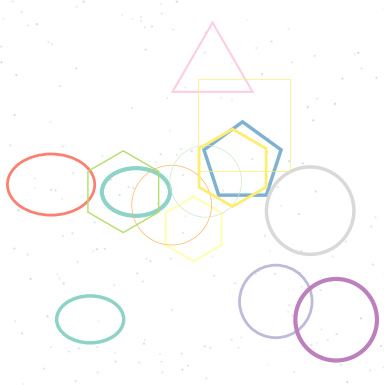[{"shape": "oval", "thickness": 3, "radius": 0.44, "center": [0.353, 0.501]}, {"shape": "oval", "thickness": 2.5, "radius": 0.44, "center": [0.234, 0.17]}, {"shape": "hexagon", "thickness": 1.5, "radius": 0.42, "center": [0.503, 0.405]}, {"shape": "circle", "thickness": 2, "radius": 0.47, "center": [0.716, 0.217]}, {"shape": "oval", "thickness": 2, "radius": 0.57, "center": [0.133, 0.521]}, {"shape": "pentagon", "thickness": 2.5, "radius": 0.53, "center": [0.63, 0.578]}, {"shape": "circle", "thickness": 0.5, "radius": 0.52, "center": [0.446, 0.467]}, {"shape": "hexagon", "thickness": 1, "radius": 0.53, "center": [0.32, 0.502]}, {"shape": "triangle", "thickness": 1.5, "radius": 0.6, "center": [0.552, 0.821]}, {"shape": "circle", "thickness": 2.5, "radius": 0.57, "center": [0.806, 0.453]}, {"shape": "circle", "thickness": 3, "radius": 0.53, "center": [0.873, 0.17]}, {"shape": "circle", "thickness": 0.5, "radius": 0.47, "center": [0.534, 0.529]}, {"shape": "hexagon", "thickness": 2, "radius": 0.5, "center": [0.604, 0.564]}, {"shape": "square", "thickness": 0.5, "radius": 0.6, "center": [0.635, 0.676]}]